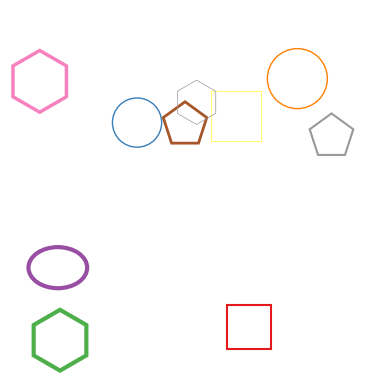[{"shape": "square", "thickness": 1.5, "radius": 0.29, "center": [0.647, 0.151]}, {"shape": "circle", "thickness": 1, "radius": 0.32, "center": [0.356, 0.682]}, {"shape": "hexagon", "thickness": 3, "radius": 0.39, "center": [0.156, 0.116]}, {"shape": "oval", "thickness": 3, "radius": 0.38, "center": [0.15, 0.305]}, {"shape": "circle", "thickness": 1, "radius": 0.39, "center": [0.772, 0.796]}, {"shape": "square", "thickness": 0.5, "radius": 0.33, "center": [0.613, 0.699]}, {"shape": "pentagon", "thickness": 2, "radius": 0.3, "center": [0.481, 0.676]}, {"shape": "hexagon", "thickness": 2.5, "radius": 0.4, "center": [0.103, 0.789]}, {"shape": "hexagon", "thickness": 0.5, "radius": 0.29, "center": [0.511, 0.734]}, {"shape": "pentagon", "thickness": 1.5, "radius": 0.3, "center": [0.861, 0.646]}]